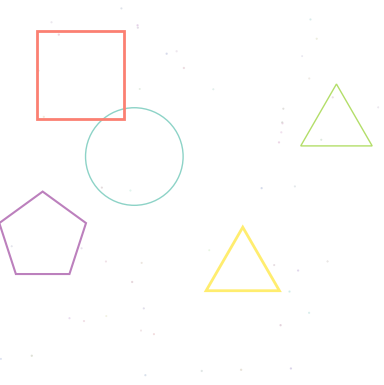[{"shape": "circle", "thickness": 1, "radius": 0.63, "center": [0.349, 0.593]}, {"shape": "square", "thickness": 2, "radius": 0.57, "center": [0.21, 0.805]}, {"shape": "triangle", "thickness": 1, "radius": 0.54, "center": [0.874, 0.675]}, {"shape": "pentagon", "thickness": 1.5, "radius": 0.59, "center": [0.111, 0.384]}, {"shape": "triangle", "thickness": 2, "radius": 0.55, "center": [0.631, 0.3]}]